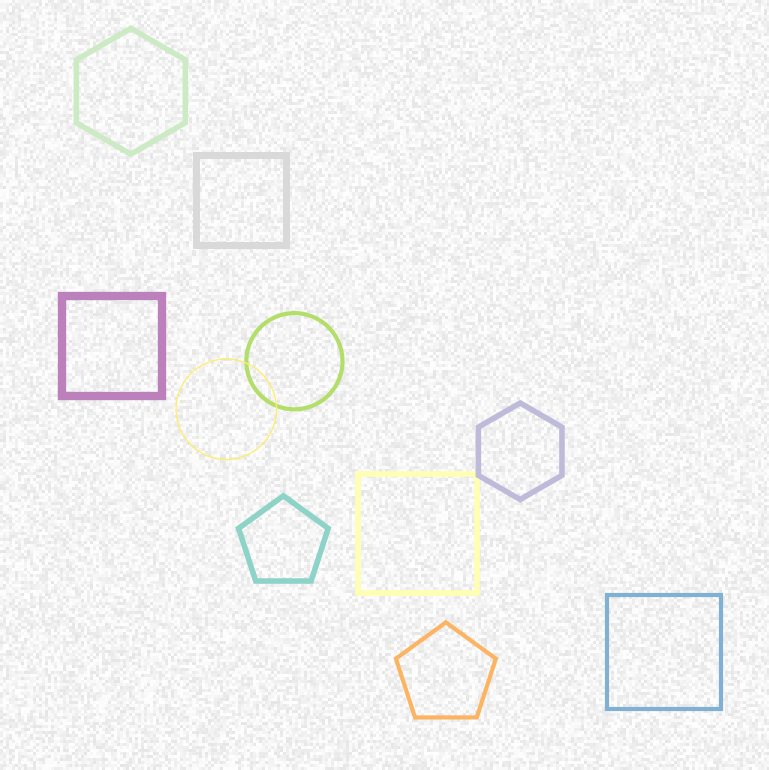[{"shape": "pentagon", "thickness": 2, "radius": 0.31, "center": [0.368, 0.295]}, {"shape": "square", "thickness": 2, "radius": 0.39, "center": [0.542, 0.307]}, {"shape": "hexagon", "thickness": 2, "radius": 0.31, "center": [0.676, 0.414]}, {"shape": "square", "thickness": 1.5, "radius": 0.37, "center": [0.862, 0.153]}, {"shape": "pentagon", "thickness": 1.5, "radius": 0.34, "center": [0.579, 0.123]}, {"shape": "circle", "thickness": 1.5, "radius": 0.31, "center": [0.382, 0.531]}, {"shape": "square", "thickness": 2.5, "radius": 0.29, "center": [0.314, 0.74]}, {"shape": "square", "thickness": 3, "radius": 0.32, "center": [0.146, 0.551]}, {"shape": "hexagon", "thickness": 2, "radius": 0.41, "center": [0.17, 0.881]}, {"shape": "circle", "thickness": 0.5, "radius": 0.33, "center": [0.294, 0.469]}]